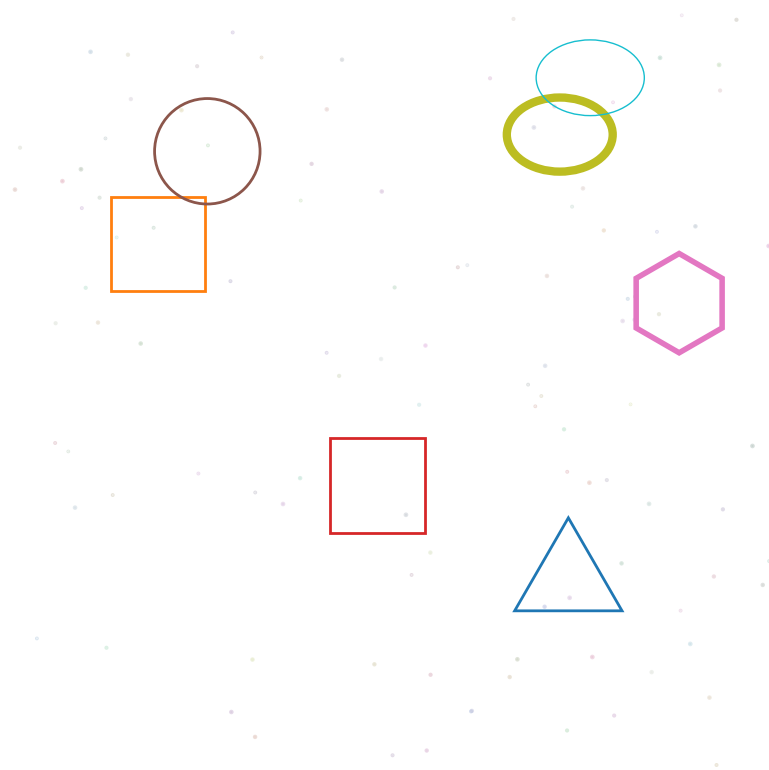[{"shape": "triangle", "thickness": 1, "radius": 0.4, "center": [0.738, 0.247]}, {"shape": "square", "thickness": 1, "radius": 0.31, "center": [0.205, 0.683]}, {"shape": "square", "thickness": 1, "radius": 0.31, "center": [0.49, 0.37]}, {"shape": "circle", "thickness": 1, "radius": 0.34, "center": [0.269, 0.804]}, {"shape": "hexagon", "thickness": 2, "radius": 0.32, "center": [0.882, 0.606]}, {"shape": "oval", "thickness": 3, "radius": 0.34, "center": [0.727, 0.825]}, {"shape": "oval", "thickness": 0.5, "radius": 0.35, "center": [0.767, 0.899]}]